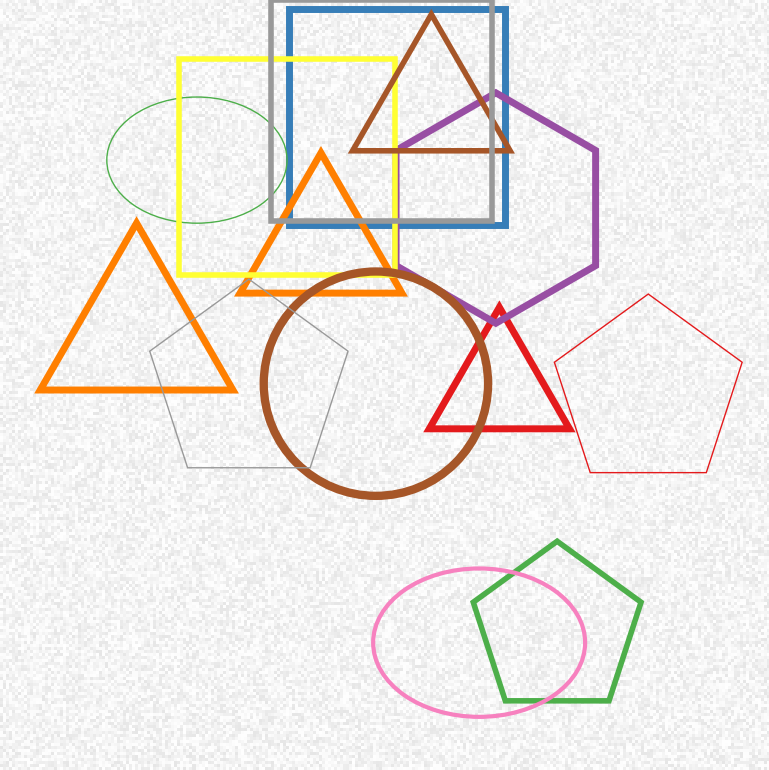[{"shape": "pentagon", "thickness": 0.5, "radius": 0.64, "center": [0.842, 0.49]}, {"shape": "triangle", "thickness": 2.5, "radius": 0.53, "center": [0.649, 0.496]}, {"shape": "square", "thickness": 2.5, "radius": 0.7, "center": [0.515, 0.848]}, {"shape": "oval", "thickness": 0.5, "radius": 0.59, "center": [0.256, 0.792]}, {"shape": "pentagon", "thickness": 2, "radius": 0.57, "center": [0.724, 0.183]}, {"shape": "hexagon", "thickness": 2.5, "radius": 0.75, "center": [0.644, 0.73]}, {"shape": "triangle", "thickness": 2.5, "radius": 0.61, "center": [0.417, 0.68]}, {"shape": "triangle", "thickness": 2.5, "radius": 0.72, "center": [0.177, 0.566]}, {"shape": "square", "thickness": 2, "radius": 0.7, "center": [0.372, 0.784]}, {"shape": "triangle", "thickness": 2, "radius": 0.59, "center": [0.56, 0.863]}, {"shape": "circle", "thickness": 3, "radius": 0.73, "center": [0.488, 0.502]}, {"shape": "oval", "thickness": 1.5, "radius": 0.69, "center": [0.622, 0.165]}, {"shape": "pentagon", "thickness": 0.5, "radius": 0.68, "center": [0.323, 0.502]}, {"shape": "square", "thickness": 2, "radius": 0.72, "center": [0.495, 0.856]}]